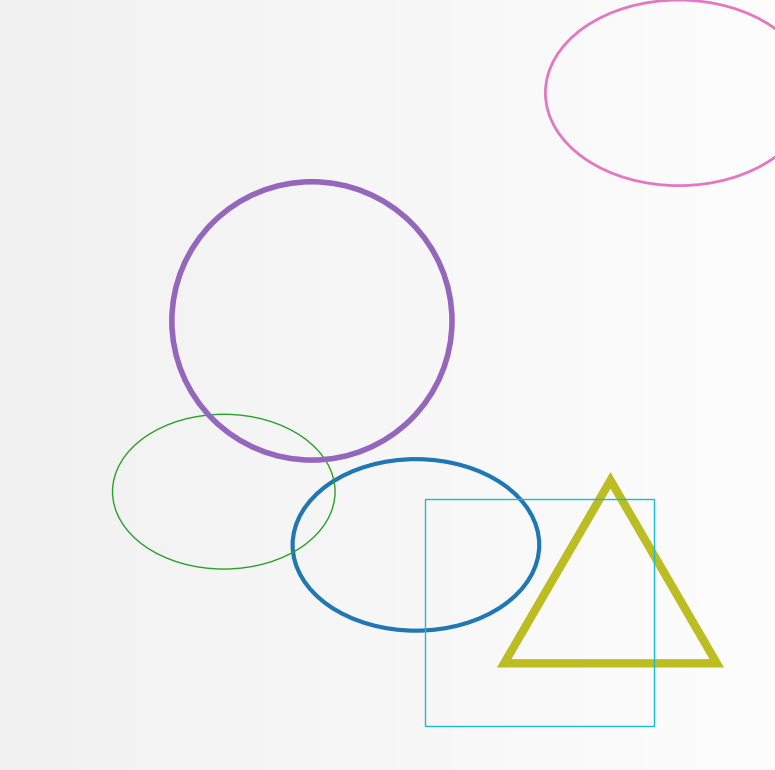[{"shape": "oval", "thickness": 1.5, "radius": 0.8, "center": [0.537, 0.292]}, {"shape": "oval", "thickness": 0.5, "radius": 0.72, "center": [0.289, 0.361]}, {"shape": "circle", "thickness": 2, "radius": 0.9, "center": [0.402, 0.583]}, {"shape": "oval", "thickness": 1, "radius": 0.86, "center": [0.876, 0.879]}, {"shape": "triangle", "thickness": 3, "radius": 0.79, "center": [0.788, 0.218]}, {"shape": "square", "thickness": 0.5, "radius": 0.74, "center": [0.696, 0.205]}]